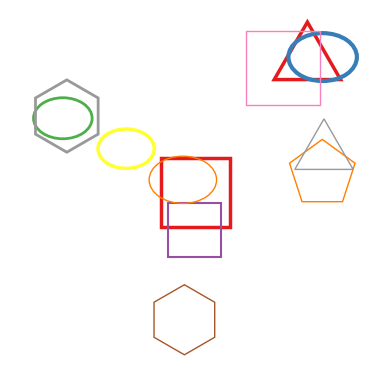[{"shape": "triangle", "thickness": 2.5, "radius": 0.5, "center": [0.798, 0.843]}, {"shape": "square", "thickness": 2.5, "radius": 0.45, "center": [0.509, 0.5]}, {"shape": "oval", "thickness": 3, "radius": 0.44, "center": [0.838, 0.852]}, {"shape": "oval", "thickness": 2, "radius": 0.38, "center": [0.163, 0.693]}, {"shape": "square", "thickness": 1.5, "radius": 0.35, "center": [0.505, 0.402]}, {"shape": "pentagon", "thickness": 1, "radius": 0.45, "center": [0.837, 0.548]}, {"shape": "oval", "thickness": 1, "radius": 0.44, "center": [0.475, 0.533]}, {"shape": "oval", "thickness": 2.5, "radius": 0.37, "center": [0.328, 0.614]}, {"shape": "hexagon", "thickness": 1, "radius": 0.45, "center": [0.479, 0.169]}, {"shape": "square", "thickness": 1, "radius": 0.48, "center": [0.735, 0.823]}, {"shape": "hexagon", "thickness": 2, "radius": 0.47, "center": [0.174, 0.699]}, {"shape": "triangle", "thickness": 1, "radius": 0.44, "center": [0.842, 0.604]}]